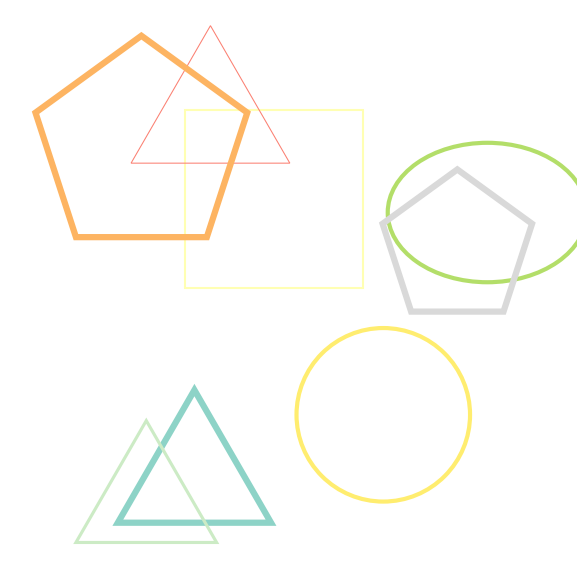[{"shape": "triangle", "thickness": 3, "radius": 0.77, "center": [0.337, 0.171]}, {"shape": "square", "thickness": 1, "radius": 0.77, "center": [0.474, 0.654]}, {"shape": "triangle", "thickness": 0.5, "radius": 0.79, "center": [0.364, 0.796]}, {"shape": "pentagon", "thickness": 3, "radius": 0.96, "center": [0.245, 0.744]}, {"shape": "oval", "thickness": 2, "radius": 0.86, "center": [0.844, 0.631]}, {"shape": "pentagon", "thickness": 3, "radius": 0.68, "center": [0.792, 0.57]}, {"shape": "triangle", "thickness": 1.5, "radius": 0.7, "center": [0.253, 0.13]}, {"shape": "circle", "thickness": 2, "radius": 0.75, "center": [0.664, 0.281]}]